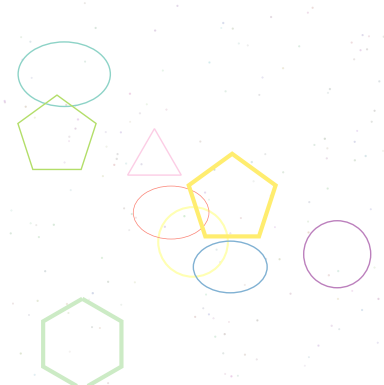[{"shape": "oval", "thickness": 1, "radius": 0.6, "center": [0.167, 0.807]}, {"shape": "circle", "thickness": 1.5, "radius": 0.45, "center": [0.501, 0.372]}, {"shape": "oval", "thickness": 0.5, "radius": 0.49, "center": [0.444, 0.448]}, {"shape": "oval", "thickness": 1, "radius": 0.48, "center": [0.598, 0.307]}, {"shape": "pentagon", "thickness": 1, "radius": 0.53, "center": [0.148, 0.646]}, {"shape": "triangle", "thickness": 1, "radius": 0.4, "center": [0.401, 0.585]}, {"shape": "circle", "thickness": 1, "radius": 0.44, "center": [0.876, 0.34]}, {"shape": "hexagon", "thickness": 3, "radius": 0.59, "center": [0.214, 0.107]}, {"shape": "pentagon", "thickness": 3, "radius": 0.59, "center": [0.603, 0.482]}]